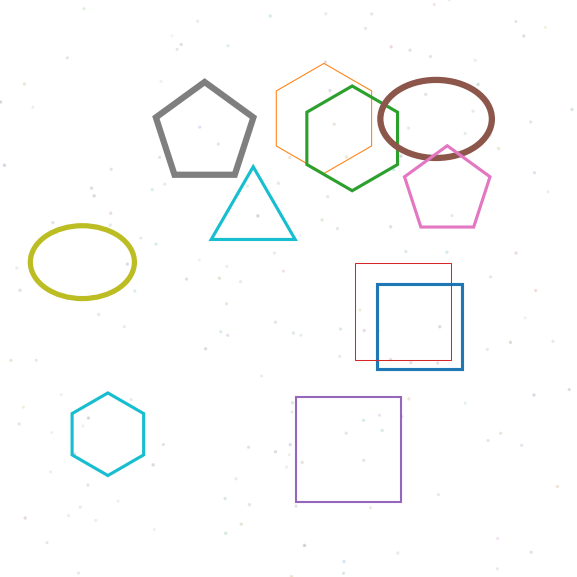[{"shape": "square", "thickness": 1.5, "radius": 0.37, "center": [0.726, 0.434]}, {"shape": "hexagon", "thickness": 0.5, "radius": 0.48, "center": [0.561, 0.794]}, {"shape": "hexagon", "thickness": 1.5, "radius": 0.45, "center": [0.61, 0.76]}, {"shape": "square", "thickness": 0.5, "radius": 0.42, "center": [0.698, 0.459]}, {"shape": "square", "thickness": 1, "radius": 0.46, "center": [0.603, 0.22]}, {"shape": "oval", "thickness": 3, "radius": 0.48, "center": [0.755, 0.793]}, {"shape": "pentagon", "thickness": 1.5, "radius": 0.39, "center": [0.774, 0.669]}, {"shape": "pentagon", "thickness": 3, "radius": 0.44, "center": [0.354, 0.768]}, {"shape": "oval", "thickness": 2.5, "radius": 0.45, "center": [0.143, 0.545]}, {"shape": "triangle", "thickness": 1.5, "radius": 0.42, "center": [0.438, 0.626]}, {"shape": "hexagon", "thickness": 1.5, "radius": 0.36, "center": [0.187, 0.247]}]